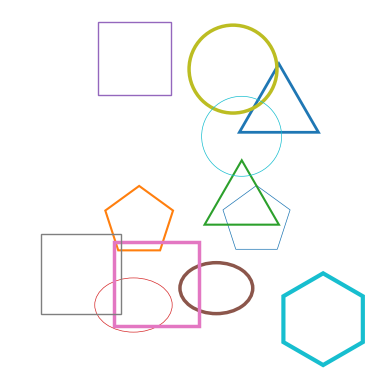[{"shape": "pentagon", "thickness": 0.5, "radius": 0.46, "center": [0.666, 0.427]}, {"shape": "triangle", "thickness": 2, "radius": 0.59, "center": [0.724, 0.716]}, {"shape": "pentagon", "thickness": 1.5, "radius": 0.46, "center": [0.361, 0.425]}, {"shape": "triangle", "thickness": 1.5, "radius": 0.56, "center": [0.628, 0.472]}, {"shape": "oval", "thickness": 0.5, "radius": 0.5, "center": [0.347, 0.208]}, {"shape": "square", "thickness": 1, "radius": 0.47, "center": [0.349, 0.849]}, {"shape": "oval", "thickness": 2.5, "radius": 0.47, "center": [0.562, 0.252]}, {"shape": "square", "thickness": 2.5, "radius": 0.55, "center": [0.407, 0.263]}, {"shape": "square", "thickness": 1, "radius": 0.52, "center": [0.21, 0.288]}, {"shape": "circle", "thickness": 2.5, "radius": 0.57, "center": [0.605, 0.821]}, {"shape": "hexagon", "thickness": 3, "radius": 0.6, "center": [0.839, 0.171]}, {"shape": "circle", "thickness": 0.5, "radius": 0.52, "center": [0.628, 0.646]}]